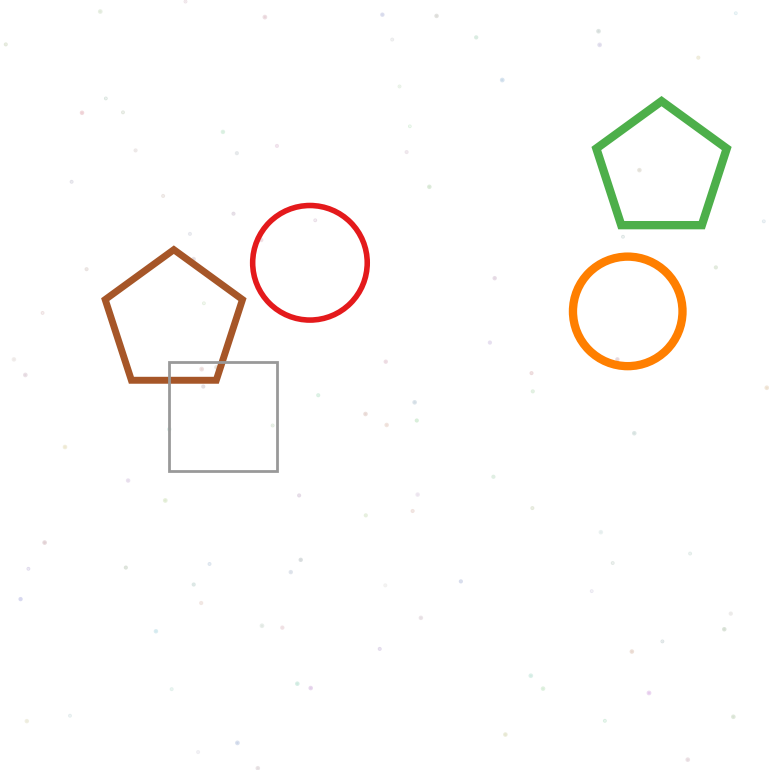[{"shape": "circle", "thickness": 2, "radius": 0.37, "center": [0.403, 0.659]}, {"shape": "pentagon", "thickness": 3, "radius": 0.45, "center": [0.859, 0.78]}, {"shape": "circle", "thickness": 3, "radius": 0.36, "center": [0.815, 0.596]}, {"shape": "pentagon", "thickness": 2.5, "radius": 0.47, "center": [0.226, 0.582]}, {"shape": "square", "thickness": 1, "radius": 0.35, "center": [0.29, 0.459]}]